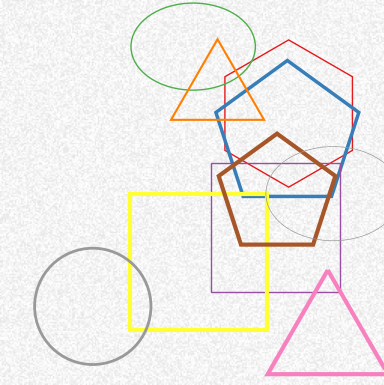[{"shape": "hexagon", "thickness": 1, "radius": 0.96, "center": [0.75, 0.705]}, {"shape": "pentagon", "thickness": 2.5, "radius": 0.98, "center": [0.746, 0.648]}, {"shape": "oval", "thickness": 1, "radius": 0.81, "center": [0.502, 0.879]}, {"shape": "square", "thickness": 1, "radius": 0.84, "center": [0.715, 0.41]}, {"shape": "triangle", "thickness": 1.5, "radius": 0.7, "center": [0.565, 0.759]}, {"shape": "square", "thickness": 3, "radius": 0.89, "center": [0.515, 0.32]}, {"shape": "pentagon", "thickness": 3, "radius": 0.8, "center": [0.72, 0.494]}, {"shape": "triangle", "thickness": 3, "radius": 0.9, "center": [0.851, 0.118]}, {"shape": "oval", "thickness": 0.5, "radius": 0.87, "center": [0.865, 0.497]}, {"shape": "circle", "thickness": 2, "radius": 0.76, "center": [0.241, 0.204]}]